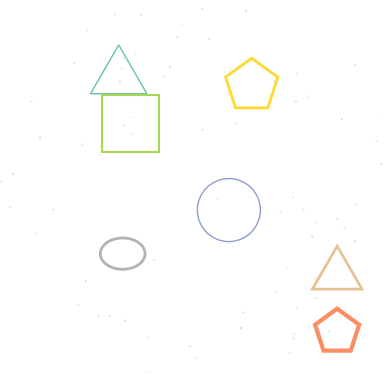[{"shape": "triangle", "thickness": 1, "radius": 0.42, "center": [0.308, 0.799]}, {"shape": "pentagon", "thickness": 3, "radius": 0.3, "center": [0.876, 0.138]}, {"shape": "circle", "thickness": 1, "radius": 0.41, "center": [0.594, 0.454]}, {"shape": "square", "thickness": 1.5, "radius": 0.37, "center": [0.339, 0.68]}, {"shape": "pentagon", "thickness": 2, "radius": 0.36, "center": [0.654, 0.778]}, {"shape": "triangle", "thickness": 2, "radius": 0.37, "center": [0.876, 0.286]}, {"shape": "oval", "thickness": 2, "radius": 0.29, "center": [0.319, 0.341]}]